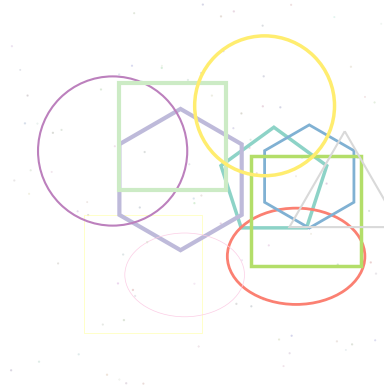[{"shape": "pentagon", "thickness": 2.5, "radius": 0.72, "center": [0.711, 0.525]}, {"shape": "square", "thickness": 0.5, "radius": 0.77, "center": [0.371, 0.289]}, {"shape": "hexagon", "thickness": 3, "radius": 0.92, "center": [0.469, 0.534]}, {"shape": "oval", "thickness": 2, "radius": 0.89, "center": [0.769, 0.334]}, {"shape": "hexagon", "thickness": 2, "radius": 0.67, "center": [0.803, 0.542]}, {"shape": "square", "thickness": 2.5, "radius": 0.71, "center": [0.795, 0.452]}, {"shape": "oval", "thickness": 0.5, "radius": 0.78, "center": [0.48, 0.286]}, {"shape": "triangle", "thickness": 1.5, "radius": 0.83, "center": [0.895, 0.493]}, {"shape": "circle", "thickness": 1.5, "radius": 0.97, "center": [0.293, 0.608]}, {"shape": "square", "thickness": 3, "radius": 0.7, "center": [0.448, 0.646]}, {"shape": "circle", "thickness": 2.5, "radius": 0.91, "center": [0.687, 0.725]}]